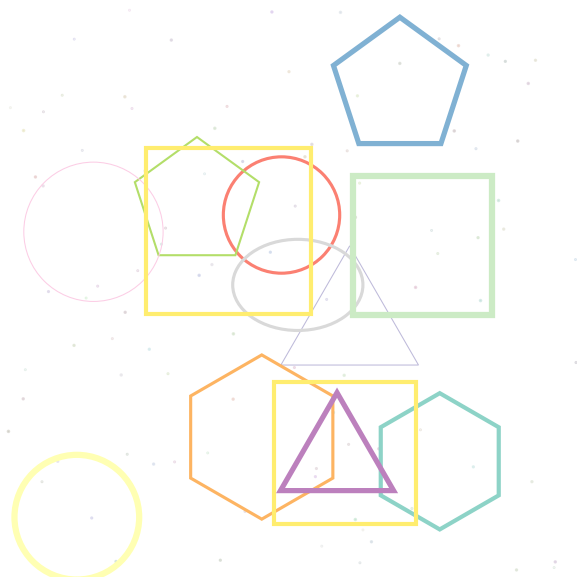[{"shape": "hexagon", "thickness": 2, "radius": 0.59, "center": [0.761, 0.2]}, {"shape": "circle", "thickness": 3, "radius": 0.54, "center": [0.133, 0.104]}, {"shape": "triangle", "thickness": 0.5, "radius": 0.69, "center": [0.606, 0.436]}, {"shape": "circle", "thickness": 1.5, "radius": 0.5, "center": [0.487, 0.627]}, {"shape": "pentagon", "thickness": 2.5, "radius": 0.6, "center": [0.692, 0.848]}, {"shape": "hexagon", "thickness": 1.5, "radius": 0.71, "center": [0.453, 0.242]}, {"shape": "pentagon", "thickness": 1, "radius": 0.57, "center": [0.341, 0.649]}, {"shape": "circle", "thickness": 0.5, "radius": 0.6, "center": [0.162, 0.598]}, {"shape": "oval", "thickness": 1.5, "radius": 0.56, "center": [0.516, 0.506]}, {"shape": "triangle", "thickness": 2.5, "radius": 0.57, "center": [0.584, 0.206]}, {"shape": "square", "thickness": 3, "radius": 0.6, "center": [0.732, 0.574]}, {"shape": "square", "thickness": 2, "radius": 0.71, "center": [0.395, 0.599]}, {"shape": "square", "thickness": 2, "radius": 0.61, "center": [0.598, 0.215]}]